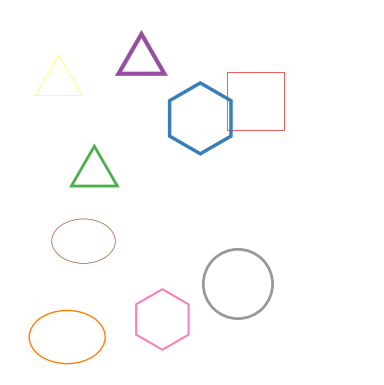[{"shape": "square", "thickness": 0.5, "radius": 0.37, "center": [0.664, 0.737]}, {"shape": "hexagon", "thickness": 2.5, "radius": 0.46, "center": [0.52, 0.693]}, {"shape": "triangle", "thickness": 2, "radius": 0.34, "center": [0.245, 0.551]}, {"shape": "triangle", "thickness": 3, "radius": 0.34, "center": [0.367, 0.843]}, {"shape": "oval", "thickness": 1, "radius": 0.49, "center": [0.174, 0.125]}, {"shape": "triangle", "thickness": 0.5, "radius": 0.35, "center": [0.152, 0.787]}, {"shape": "oval", "thickness": 0.5, "radius": 0.41, "center": [0.217, 0.374]}, {"shape": "hexagon", "thickness": 1.5, "radius": 0.39, "center": [0.422, 0.17]}, {"shape": "circle", "thickness": 2, "radius": 0.45, "center": [0.618, 0.262]}]